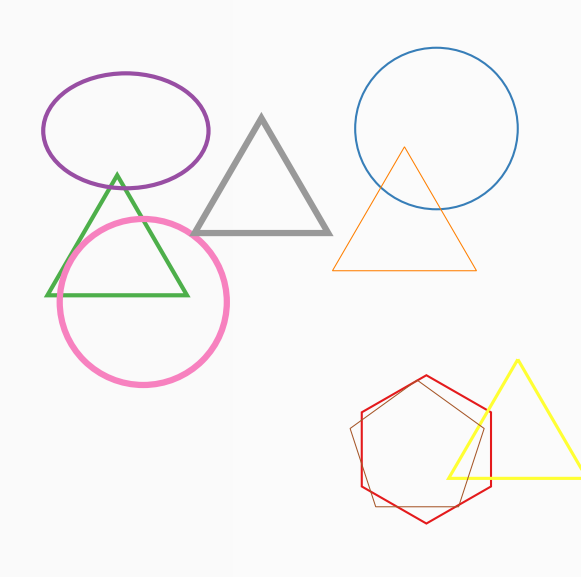[{"shape": "hexagon", "thickness": 1, "radius": 0.64, "center": [0.734, 0.221]}, {"shape": "circle", "thickness": 1, "radius": 0.7, "center": [0.751, 0.777]}, {"shape": "triangle", "thickness": 2, "radius": 0.69, "center": [0.202, 0.557]}, {"shape": "oval", "thickness": 2, "radius": 0.71, "center": [0.217, 0.773]}, {"shape": "triangle", "thickness": 0.5, "radius": 0.72, "center": [0.696, 0.602]}, {"shape": "triangle", "thickness": 1.5, "radius": 0.69, "center": [0.891, 0.239]}, {"shape": "pentagon", "thickness": 0.5, "radius": 0.61, "center": [0.718, 0.22]}, {"shape": "circle", "thickness": 3, "radius": 0.72, "center": [0.246, 0.476]}, {"shape": "triangle", "thickness": 3, "radius": 0.66, "center": [0.45, 0.662]}]